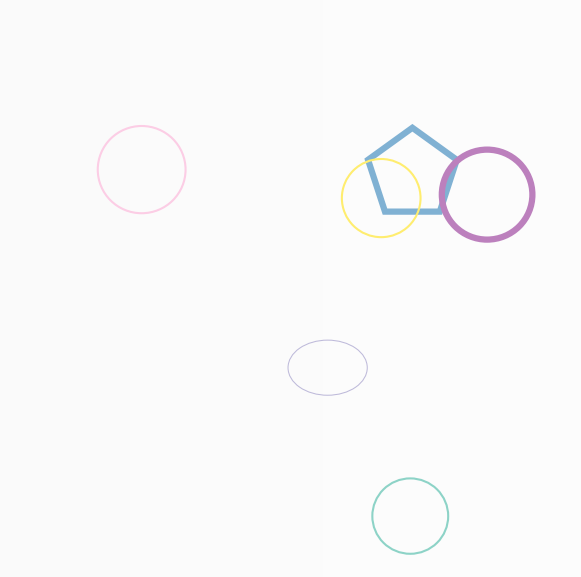[{"shape": "circle", "thickness": 1, "radius": 0.33, "center": [0.706, 0.105]}, {"shape": "oval", "thickness": 0.5, "radius": 0.34, "center": [0.564, 0.362]}, {"shape": "pentagon", "thickness": 3, "radius": 0.4, "center": [0.71, 0.698]}, {"shape": "circle", "thickness": 1, "radius": 0.38, "center": [0.244, 0.705]}, {"shape": "circle", "thickness": 3, "radius": 0.39, "center": [0.838, 0.662]}, {"shape": "circle", "thickness": 1, "radius": 0.34, "center": [0.656, 0.656]}]